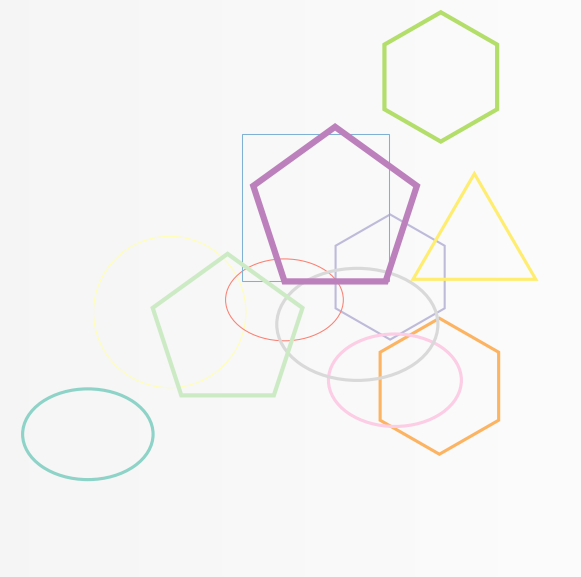[{"shape": "oval", "thickness": 1.5, "radius": 0.56, "center": [0.151, 0.247]}, {"shape": "circle", "thickness": 0.5, "radius": 0.66, "center": [0.292, 0.459]}, {"shape": "hexagon", "thickness": 1, "radius": 0.54, "center": [0.671, 0.519]}, {"shape": "oval", "thickness": 0.5, "radius": 0.51, "center": [0.489, 0.48]}, {"shape": "square", "thickness": 0.5, "radius": 0.63, "center": [0.542, 0.64]}, {"shape": "hexagon", "thickness": 1.5, "radius": 0.59, "center": [0.756, 0.33]}, {"shape": "hexagon", "thickness": 2, "radius": 0.56, "center": [0.758, 0.866]}, {"shape": "oval", "thickness": 1.5, "radius": 0.57, "center": [0.679, 0.341]}, {"shape": "oval", "thickness": 1.5, "radius": 0.69, "center": [0.615, 0.437]}, {"shape": "pentagon", "thickness": 3, "radius": 0.74, "center": [0.576, 0.632]}, {"shape": "pentagon", "thickness": 2, "radius": 0.68, "center": [0.392, 0.424]}, {"shape": "triangle", "thickness": 1.5, "radius": 0.61, "center": [0.816, 0.576]}]